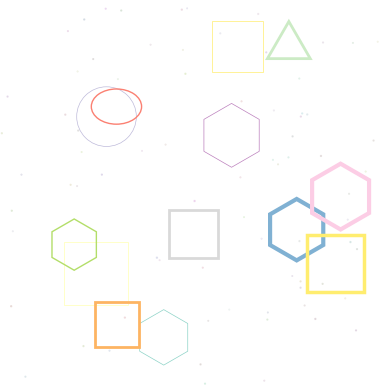[{"shape": "hexagon", "thickness": 0.5, "radius": 0.36, "center": [0.425, 0.124]}, {"shape": "square", "thickness": 0.5, "radius": 0.41, "center": [0.249, 0.29]}, {"shape": "circle", "thickness": 0.5, "radius": 0.39, "center": [0.277, 0.697]}, {"shape": "oval", "thickness": 1, "radius": 0.33, "center": [0.302, 0.723]}, {"shape": "hexagon", "thickness": 3, "radius": 0.4, "center": [0.771, 0.403]}, {"shape": "square", "thickness": 2, "radius": 0.29, "center": [0.304, 0.157]}, {"shape": "hexagon", "thickness": 1, "radius": 0.33, "center": [0.193, 0.365]}, {"shape": "hexagon", "thickness": 3, "radius": 0.43, "center": [0.885, 0.489]}, {"shape": "square", "thickness": 2, "radius": 0.32, "center": [0.503, 0.392]}, {"shape": "hexagon", "thickness": 0.5, "radius": 0.41, "center": [0.601, 0.648]}, {"shape": "triangle", "thickness": 2, "radius": 0.32, "center": [0.75, 0.88]}, {"shape": "square", "thickness": 2.5, "radius": 0.37, "center": [0.87, 0.316]}, {"shape": "square", "thickness": 0.5, "radius": 0.33, "center": [0.617, 0.879]}]